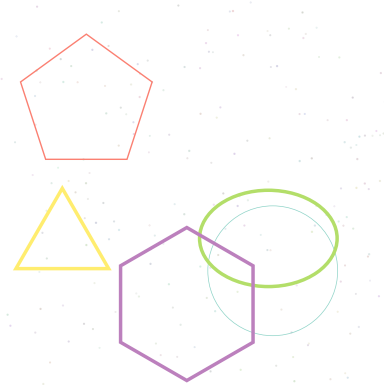[{"shape": "circle", "thickness": 0.5, "radius": 0.84, "center": [0.708, 0.297]}, {"shape": "pentagon", "thickness": 1, "radius": 0.9, "center": [0.224, 0.732]}, {"shape": "oval", "thickness": 2.5, "radius": 0.89, "center": [0.697, 0.381]}, {"shape": "hexagon", "thickness": 2.5, "radius": 0.99, "center": [0.485, 0.21]}, {"shape": "triangle", "thickness": 2.5, "radius": 0.7, "center": [0.162, 0.372]}]